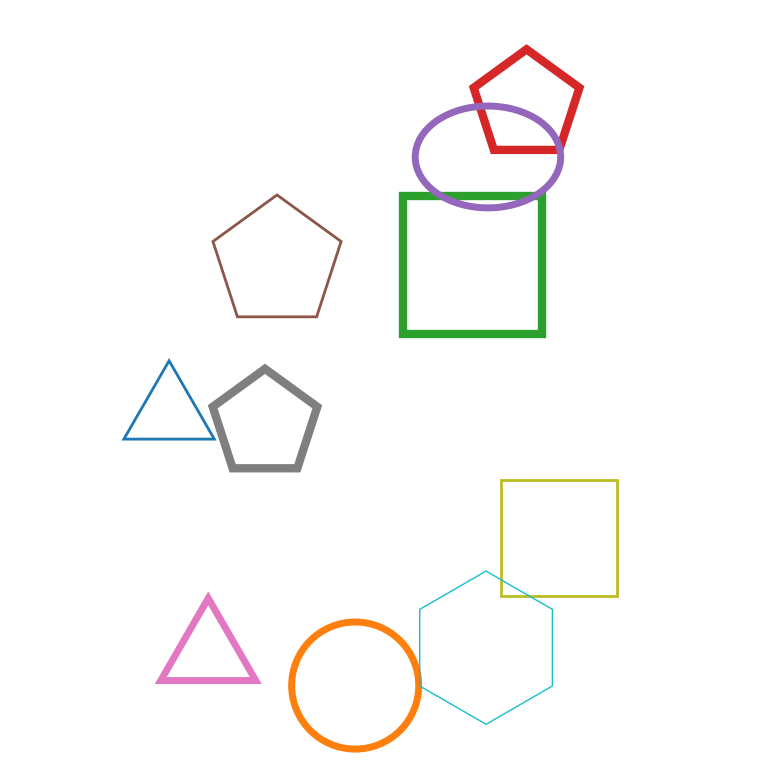[{"shape": "triangle", "thickness": 1, "radius": 0.34, "center": [0.22, 0.464]}, {"shape": "circle", "thickness": 2.5, "radius": 0.41, "center": [0.461, 0.11]}, {"shape": "square", "thickness": 3, "radius": 0.45, "center": [0.614, 0.656]}, {"shape": "pentagon", "thickness": 3, "radius": 0.36, "center": [0.684, 0.864]}, {"shape": "oval", "thickness": 2.5, "radius": 0.47, "center": [0.634, 0.796]}, {"shape": "pentagon", "thickness": 1, "radius": 0.44, "center": [0.36, 0.659]}, {"shape": "triangle", "thickness": 2.5, "radius": 0.36, "center": [0.27, 0.152]}, {"shape": "pentagon", "thickness": 3, "radius": 0.36, "center": [0.344, 0.45]}, {"shape": "square", "thickness": 1, "radius": 0.38, "center": [0.726, 0.302]}, {"shape": "hexagon", "thickness": 0.5, "radius": 0.5, "center": [0.631, 0.159]}]